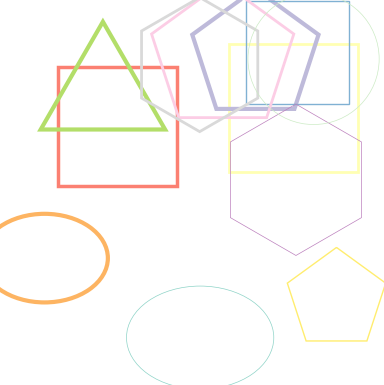[{"shape": "oval", "thickness": 0.5, "radius": 0.96, "center": [0.52, 0.123]}, {"shape": "square", "thickness": 2, "radius": 0.83, "center": [0.763, 0.72]}, {"shape": "pentagon", "thickness": 3, "radius": 0.86, "center": [0.663, 0.857]}, {"shape": "square", "thickness": 2.5, "radius": 0.77, "center": [0.306, 0.671]}, {"shape": "square", "thickness": 1, "radius": 0.67, "center": [0.773, 0.864]}, {"shape": "oval", "thickness": 3, "radius": 0.82, "center": [0.116, 0.33]}, {"shape": "triangle", "thickness": 3, "radius": 0.93, "center": [0.267, 0.757]}, {"shape": "pentagon", "thickness": 2, "radius": 0.97, "center": [0.578, 0.852]}, {"shape": "hexagon", "thickness": 2, "radius": 0.87, "center": [0.519, 0.832]}, {"shape": "hexagon", "thickness": 0.5, "radius": 0.98, "center": [0.769, 0.533]}, {"shape": "circle", "thickness": 0.5, "radius": 0.85, "center": [0.814, 0.847]}, {"shape": "pentagon", "thickness": 1, "radius": 0.67, "center": [0.874, 0.223]}]